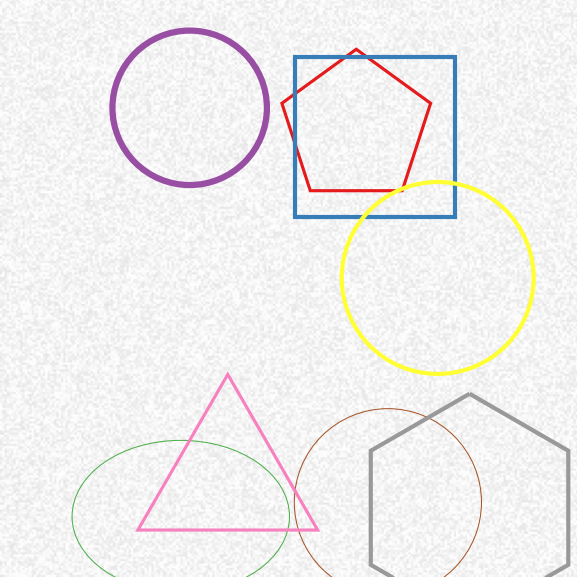[{"shape": "pentagon", "thickness": 1.5, "radius": 0.68, "center": [0.617, 0.778]}, {"shape": "square", "thickness": 2, "radius": 0.69, "center": [0.649, 0.762]}, {"shape": "oval", "thickness": 0.5, "radius": 0.94, "center": [0.313, 0.105]}, {"shape": "circle", "thickness": 3, "radius": 0.67, "center": [0.328, 0.812]}, {"shape": "circle", "thickness": 2, "radius": 0.83, "center": [0.758, 0.518]}, {"shape": "circle", "thickness": 0.5, "radius": 0.81, "center": [0.672, 0.129]}, {"shape": "triangle", "thickness": 1.5, "radius": 0.9, "center": [0.394, 0.171]}, {"shape": "hexagon", "thickness": 2, "radius": 0.99, "center": [0.813, 0.12]}]